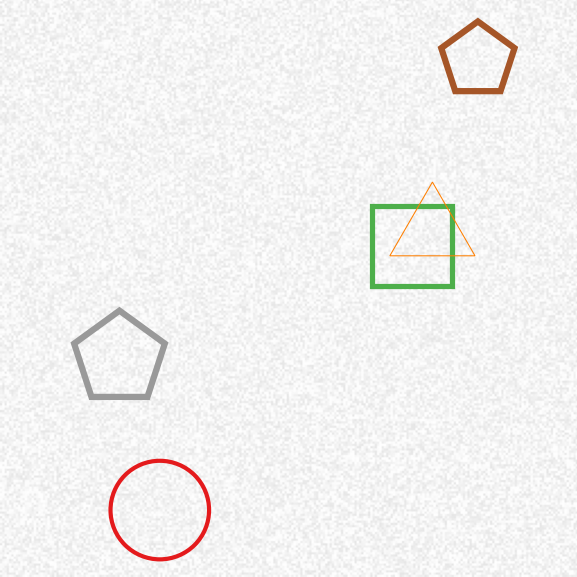[{"shape": "circle", "thickness": 2, "radius": 0.43, "center": [0.277, 0.116]}, {"shape": "square", "thickness": 2.5, "radius": 0.34, "center": [0.714, 0.573]}, {"shape": "triangle", "thickness": 0.5, "radius": 0.43, "center": [0.749, 0.599]}, {"shape": "pentagon", "thickness": 3, "radius": 0.33, "center": [0.828, 0.895]}, {"shape": "pentagon", "thickness": 3, "radius": 0.41, "center": [0.207, 0.379]}]